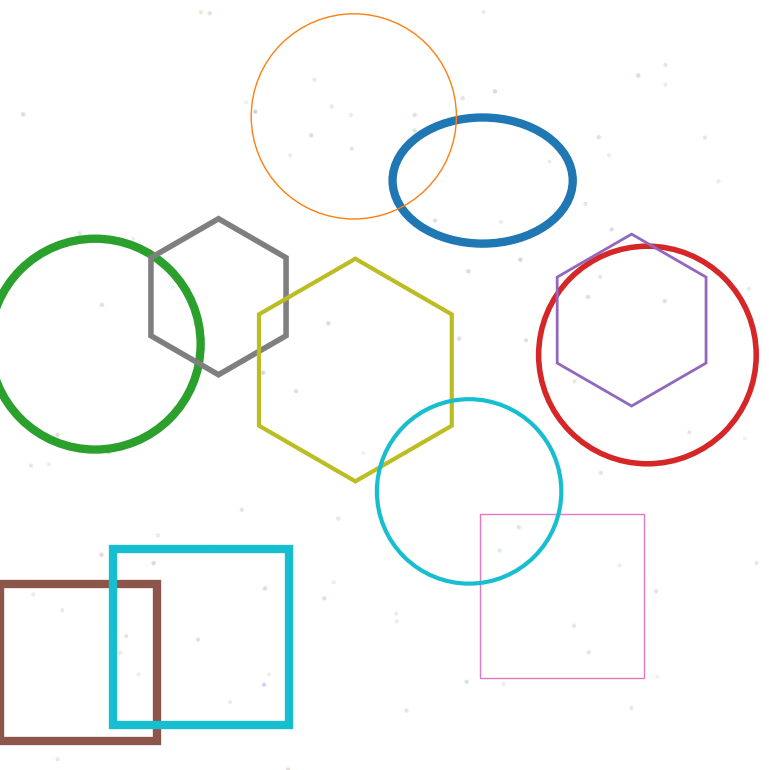[{"shape": "oval", "thickness": 3, "radius": 0.58, "center": [0.627, 0.766]}, {"shape": "circle", "thickness": 0.5, "radius": 0.67, "center": [0.459, 0.849]}, {"shape": "circle", "thickness": 3, "radius": 0.68, "center": [0.124, 0.553]}, {"shape": "circle", "thickness": 2, "radius": 0.71, "center": [0.841, 0.539]}, {"shape": "hexagon", "thickness": 1, "radius": 0.56, "center": [0.82, 0.584]}, {"shape": "square", "thickness": 3, "radius": 0.51, "center": [0.102, 0.14]}, {"shape": "square", "thickness": 0.5, "radius": 0.53, "center": [0.73, 0.226]}, {"shape": "hexagon", "thickness": 2, "radius": 0.51, "center": [0.284, 0.615]}, {"shape": "hexagon", "thickness": 1.5, "radius": 0.72, "center": [0.462, 0.519]}, {"shape": "circle", "thickness": 1.5, "radius": 0.6, "center": [0.609, 0.362]}, {"shape": "square", "thickness": 3, "radius": 0.57, "center": [0.261, 0.172]}]